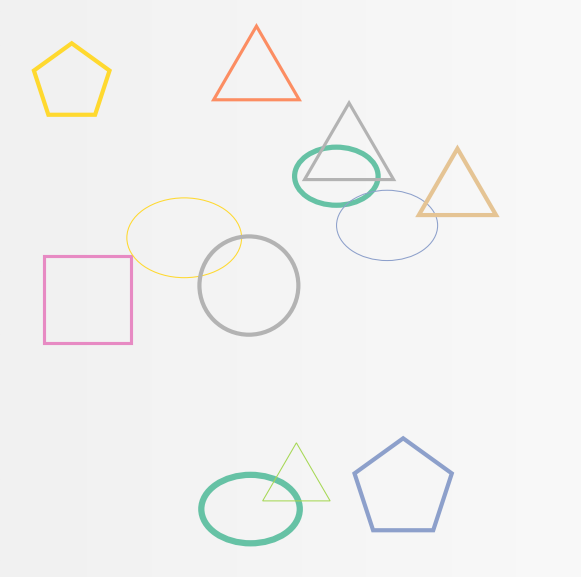[{"shape": "oval", "thickness": 3, "radius": 0.42, "center": [0.431, 0.118]}, {"shape": "oval", "thickness": 2.5, "radius": 0.36, "center": [0.579, 0.694]}, {"shape": "triangle", "thickness": 1.5, "radius": 0.43, "center": [0.441, 0.869]}, {"shape": "oval", "thickness": 0.5, "radius": 0.43, "center": [0.666, 0.609]}, {"shape": "pentagon", "thickness": 2, "radius": 0.44, "center": [0.694, 0.152]}, {"shape": "square", "thickness": 1.5, "radius": 0.38, "center": [0.151, 0.481]}, {"shape": "triangle", "thickness": 0.5, "radius": 0.34, "center": [0.51, 0.165]}, {"shape": "oval", "thickness": 0.5, "radius": 0.49, "center": [0.317, 0.587]}, {"shape": "pentagon", "thickness": 2, "radius": 0.34, "center": [0.123, 0.856]}, {"shape": "triangle", "thickness": 2, "radius": 0.38, "center": [0.787, 0.665]}, {"shape": "triangle", "thickness": 1.5, "radius": 0.44, "center": [0.601, 0.732]}, {"shape": "circle", "thickness": 2, "radius": 0.43, "center": [0.428, 0.505]}]